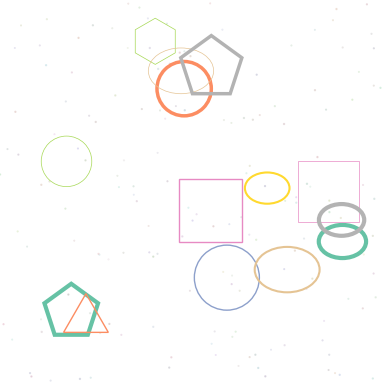[{"shape": "oval", "thickness": 3, "radius": 0.31, "center": [0.889, 0.373]}, {"shape": "pentagon", "thickness": 3, "radius": 0.37, "center": [0.185, 0.19]}, {"shape": "circle", "thickness": 2.5, "radius": 0.35, "center": [0.478, 0.77]}, {"shape": "triangle", "thickness": 1, "radius": 0.34, "center": [0.223, 0.17]}, {"shape": "circle", "thickness": 1, "radius": 0.42, "center": [0.589, 0.279]}, {"shape": "square", "thickness": 0.5, "radius": 0.39, "center": [0.853, 0.503]}, {"shape": "square", "thickness": 1, "radius": 0.41, "center": [0.546, 0.453]}, {"shape": "circle", "thickness": 0.5, "radius": 0.33, "center": [0.173, 0.581]}, {"shape": "hexagon", "thickness": 0.5, "radius": 0.3, "center": [0.403, 0.893]}, {"shape": "oval", "thickness": 1.5, "radius": 0.29, "center": [0.694, 0.511]}, {"shape": "oval", "thickness": 1.5, "radius": 0.42, "center": [0.746, 0.3]}, {"shape": "oval", "thickness": 0.5, "radius": 0.42, "center": [0.47, 0.816]}, {"shape": "oval", "thickness": 3, "radius": 0.29, "center": [0.887, 0.429]}, {"shape": "pentagon", "thickness": 2.5, "radius": 0.42, "center": [0.549, 0.824]}]